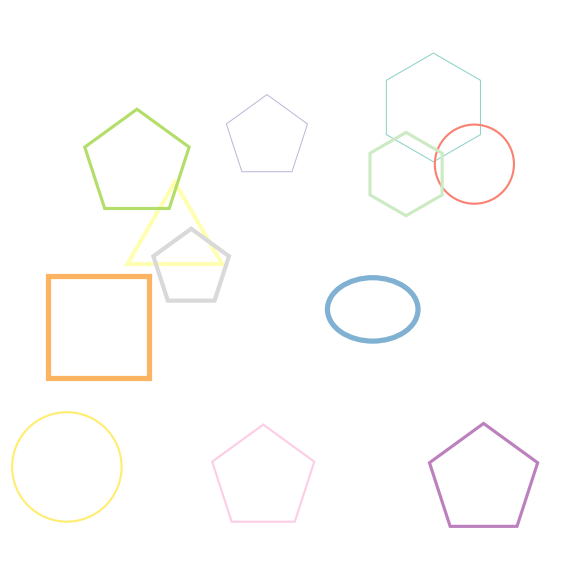[{"shape": "hexagon", "thickness": 0.5, "radius": 0.47, "center": [0.751, 0.813]}, {"shape": "triangle", "thickness": 2, "radius": 0.47, "center": [0.303, 0.589]}, {"shape": "pentagon", "thickness": 0.5, "radius": 0.37, "center": [0.462, 0.762]}, {"shape": "circle", "thickness": 1, "radius": 0.34, "center": [0.821, 0.715]}, {"shape": "oval", "thickness": 2.5, "radius": 0.39, "center": [0.645, 0.463]}, {"shape": "square", "thickness": 2.5, "radius": 0.44, "center": [0.171, 0.433]}, {"shape": "pentagon", "thickness": 1.5, "radius": 0.48, "center": [0.237, 0.715]}, {"shape": "pentagon", "thickness": 1, "radius": 0.46, "center": [0.456, 0.171]}, {"shape": "pentagon", "thickness": 2, "radius": 0.34, "center": [0.331, 0.534]}, {"shape": "pentagon", "thickness": 1.5, "radius": 0.49, "center": [0.837, 0.167]}, {"shape": "hexagon", "thickness": 1.5, "radius": 0.36, "center": [0.703, 0.698]}, {"shape": "circle", "thickness": 1, "radius": 0.47, "center": [0.116, 0.191]}]